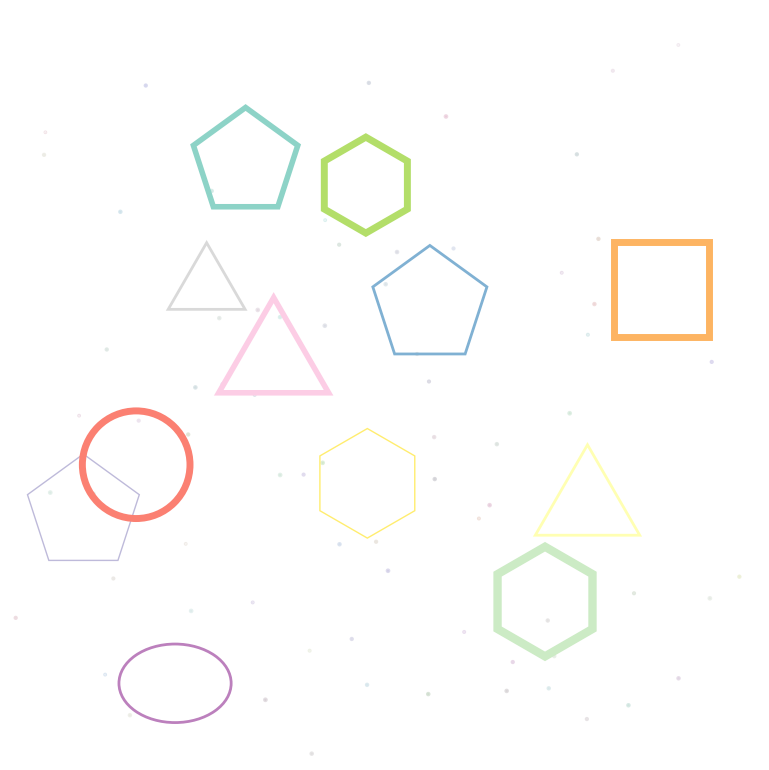[{"shape": "pentagon", "thickness": 2, "radius": 0.36, "center": [0.319, 0.789]}, {"shape": "triangle", "thickness": 1, "radius": 0.39, "center": [0.763, 0.344]}, {"shape": "pentagon", "thickness": 0.5, "radius": 0.38, "center": [0.108, 0.334]}, {"shape": "circle", "thickness": 2.5, "radius": 0.35, "center": [0.177, 0.396]}, {"shape": "pentagon", "thickness": 1, "radius": 0.39, "center": [0.558, 0.603]}, {"shape": "square", "thickness": 2.5, "radius": 0.31, "center": [0.859, 0.624]}, {"shape": "hexagon", "thickness": 2.5, "radius": 0.31, "center": [0.475, 0.76]}, {"shape": "triangle", "thickness": 2, "radius": 0.41, "center": [0.355, 0.531]}, {"shape": "triangle", "thickness": 1, "radius": 0.29, "center": [0.268, 0.627]}, {"shape": "oval", "thickness": 1, "radius": 0.36, "center": [0.227, 0.113]}, {"shape": "hexagon", "thickness": 3, "radius": 0.36, "center": [0.708, 0.219]}, {"shape": "hexagon", "thickness": 0.5, "radius": 0.36, "center": [0.477, 0.372]}]